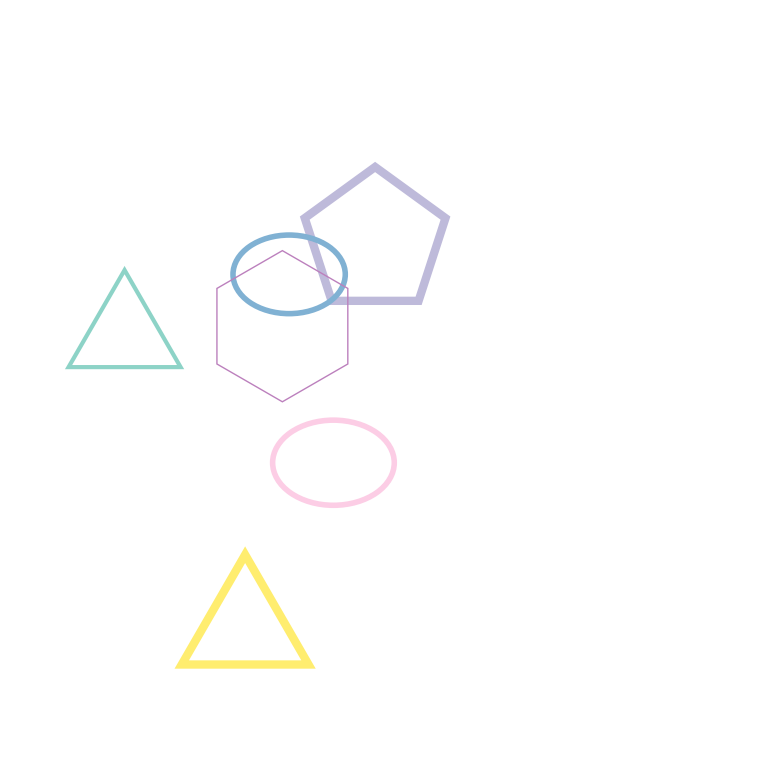[{"shape": "triangle", "thickness": 1.5, "radius": 0.42, "center": [0.162, 0.565]}, {"shape": "pentagon", "thickness": 3, "radius": 0.48, "center": [0.487, 0.687]}, {"shape": "oval", "thickness": 2, "radius": 0.36, "center": [0.376, 0.644]}, {"shape": "oval", "thickness": 2, "radius": 0.39, "center": [0.433, 0.399]}, {"shape": "hexagon", "thickness": 0.5, "radius": 0.49, "center": [0.367, 0.576]}, {"shape": "triangle", "thickness": 3, "radius": 0.48, "center": [0.318, 0.185]}]